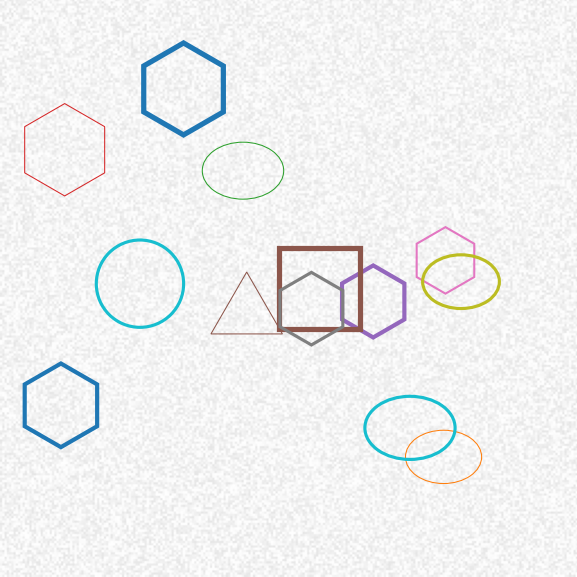[{"shape": "hexagon", "thickness": 2.5, "radius": 0.4, "center": [0.318, 0.845]}, {"shape": "hexagon", "thickness": 2, "radius": 0.36, "center": [0.105, 0.297]}, {"shape": "oval", "thickness": 0.5, "radius": 0.33, "center": [0.768, 0.208]}, {"shape": "oval", "thickness": 0.5, "radius": 0.35, "center": [0.421, 0.704]}, {"shape": "hexagon", "thickness": 0.5, "radius": 0.4, "center": [0.112, 0.74]}, {"shape": "hexagon", "thickness": 2, "radius": 0.31, "center": [0.646, 0.477]}, {"shape": "triangle", "thickness": 0.5, "radius": 0.36, "center": [0.427, 0.457]}, {"shape": "square", "thickness": 2.5, "radius": 0.35, "center": [0.553, 0.5]}, {"shape": "hexagon", "thickness": 1, "radius": 0.29, "center": [0.771, 0.548]}, {"shape": "hexagon", "thickness": 1.5, "radius": 0.31, "center": [0.539, 0.465]}, {"shape": "oval", "thickness": 1.5, "radius": 0.33, "center": [0.798, 0.511]}, {"shape": "circle", "thickness": 1.5, "radius": 0.38, "center": [0.242, 0.508]}, {"shape": "oval", "thickness": 1.5, "radius": 0.39, "center": [0.71, 0.258]}]